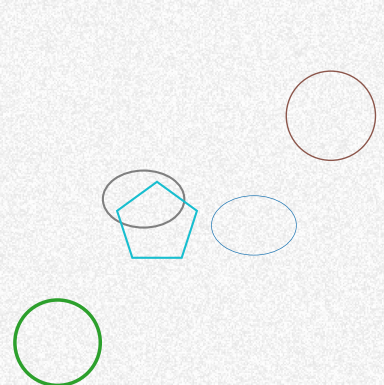[{"shape": "oval", "thickness": 0.5, "radius": 0.55, "center": [0.66, 0.415]}, {"shape": "circle", "thickness": 2.5, "radius": 0.55, "center": [0.15, 0.11]}, {"shape": "circle", "thickness": 1, "radius": 0.58, "center": [0.859, 0.699]}, {"shape": "oval", "thickness": 1.5, "radius": 0.53, "center": [0.373, 0.483]}, {"shape": "pentagon", "thickness": 1.5, "radius": 0.55, "center": [0.408, 0.419]}]